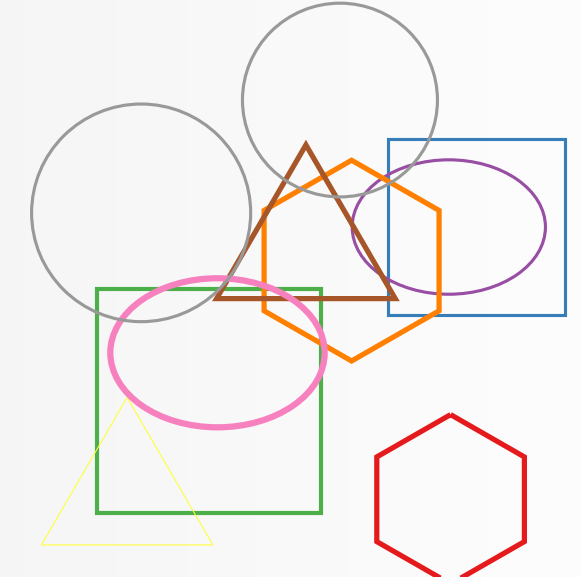[{"shape": "hexagon", "thickness": 2.5, "radius": 0.73, "center": [0.775, 0.135]}, {"shape": "square", "thickness": 1.5, "radius": 0.76, "center": [0.82, 0.606]}, {"shape": "square", "thickness": 2, "radius": 0.97, "center": [0.359, 0.305]}, {"shape": "oval", "thickness": 1.5, "radius": 0.83, "center": [0.772, 0.606]}, {"shape": "hexagon", "thickness": 2.5, "radius": 0.87, "center": [0.605, 0.548]}, {"shape": "triangle", "thickness": 0.5, "radius": 0.85, "center": [0.219, 0.141]}, {"shape": "triangle", "thickness": 2.5, "radius": 0.89, "center": [0.526, 0.571]}, {"shape": "oval", "thickness": 3, "radius": 0.92, "center": [0.374, 0.388]}, {"shape": "circle", "thickness": 1.5, "radius": 0.94, "center": [0.243, 0.631]}, {"shape": "circle", "thickness": 1.5, "radius": 0.84, "center": [0.585, 0.826]}]